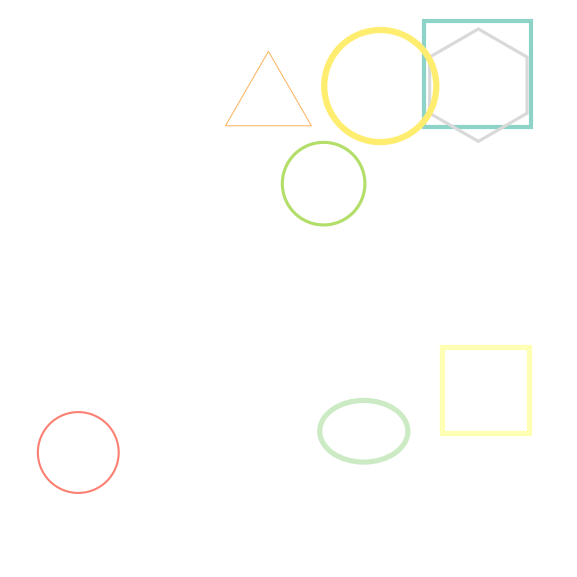[{"shape": "square", "thickness": 2, "radius": 0.46, "center": [0.827, 0.871]}, {"shape": "square", "thickness": 2.5, "radius": 0.38, "center": [0.841, 0.324]}, {"shape": "circle", "thickness": 1, "radius": 0.35, "center": [0.136, 0.216]}, {"shape": "triangle", "thickness": 0.5, "radius": 0.43, "center": [0.465, 0.824]}, {"shape": "circle", "thickness": 1.5, "radius": 0.36, "center": [0.56, 0.681]}, {"shape": "hexagon", "thickness": 1.5, "radius": 0.49, "center": [0.828, 0.852]}, {"shape": "oval", "thickness": 2.5, "radius": 0.38, "center": [0.63, 0.252]}, {"shape": "circle", "thickness": 3, "radius": 0.49, "center": [0.658, 0.85]}]